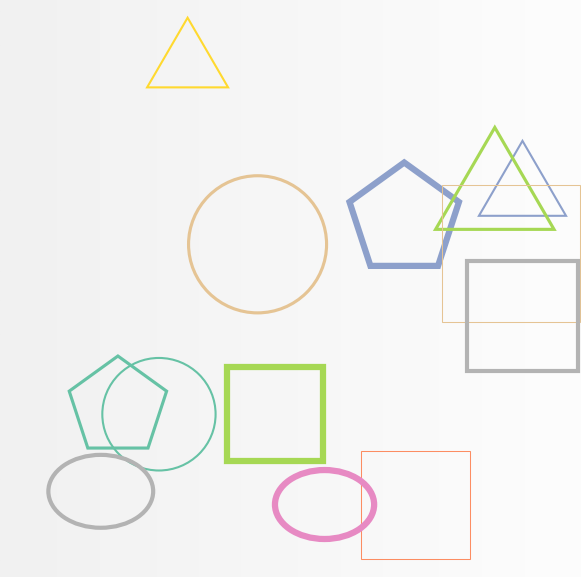[{"shape": "circle", "thickness": 1, "radius": 0.49, "center": [0.273, 0.282]}, {"shape": "pentagon", "thickness": 1.5, "radius": 0.44, "center": [0.203, 0.295]}, {"shape": "square", "thickness": 0.5, "radius": 0.47, "center": [0.714, 0.124]}, {"shape": "pentagon", "thickness": 3, "radius": 0.49, "center": [0.695, 0.619]}, {"shape": "triangle", "thickness": 1, "radius": 0.43, "center": [0.899, 0.669]}, {"shape": "oval", "thickness": 3, "radius": 0.43, "center": [0.558, 0.126]}, {"shape": "triangle", "thickness": 1.5, "radius": 0.59, "center": [0.851, 0.661]}, {"shape": "square", "thickness": 3, "radius": 0.41, "center": [0.473, 0.282]}, {"shape": "triangle", "thickness": 1, "radius": 0.4, "center": [0.323, 0.888]}, {"shape": "circle", "thickness": 1.5, "radius": 0.59, "center": [0.443, 0.576]}, {"shape": "square", "thickness": 0.5, "radius": 0.59, "center": [0.879, 0.56]}, {"shape": "square", "thickness": 2, "radius": 0.48, "center": [0.899, 0.452]}, {"shape": "oval", "thickness": 2, "radius": 0.45, "center": [0.173, 0.148]}]